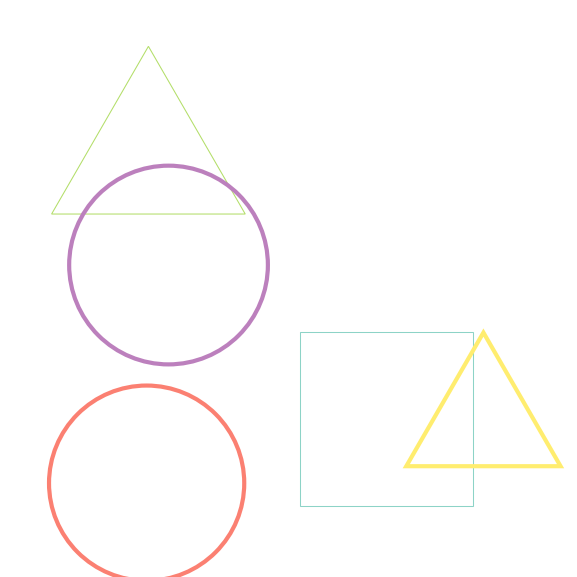[{"shape": "square", "thickness": 0.5, "radius": 0.75, "center": [0.669, 0.273]}, {"shape": "circle", "thickness": 2, "radius": 0.85, "center": [0.254, 0.162]}, {"shape": "triangle", "thickness": 0.5, "radius": 0.97, "center": [0.257, 0.725]}, {"shape": "circle", "thickness": 2, "radius": 0.86, "center": [0.292, 0.54]}, {"shape": "triangle", "thickness": 2, "radius": 0.77, "center": [0.837, 0.269]}]